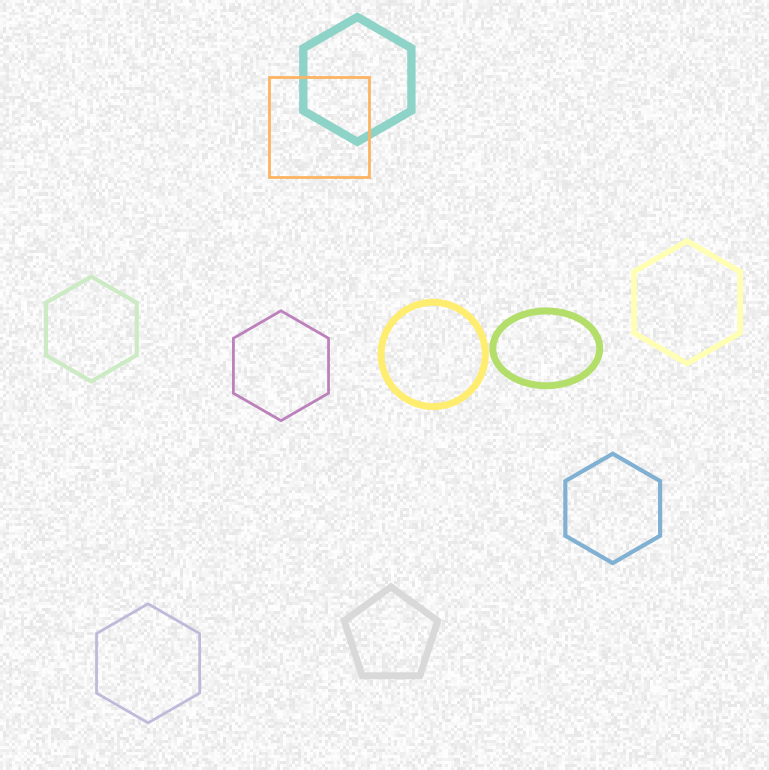[{"shape": "hexagon", "thickness": 3, "radius": 0.41, "center": [0.464, 0.897]}, {"shape": "hexagon", "thickness": 2, "radius": 0.4, "center": [0.892, 0.607]}, {"shape": "hexagon", "thickness": 1, "radius": 0.39, "center": [0.192, 0.139]}, {"shape": "hexagon", "thickness": 1.5, "radius": 0.36, "center": [0.796, 0.34]}, {"shape": "square", "thickness": 1, "radius": 0.32, "center": [0.414, 0.835]}, {"shape": "oval", "thickness": 2.5, "radius": 0.35, "center": [0.709, 0.548]}, {"shape": "pentagon", "thickness": 2.5, "radius": 0.32, "center": [0.508, 0.174]}, {"shape": "hexagon", "thickness": 1, "radius": 0.36, "center": [0.365, 0.525]}, {"shape": "hexagon", "thickness": 1.5, "radius": 0.34, "center": [0.119, 0.573]}, {"shape": "circle", "thickness": 2.5, "radius": 0.34, "center": [0.563, 0.54]}]